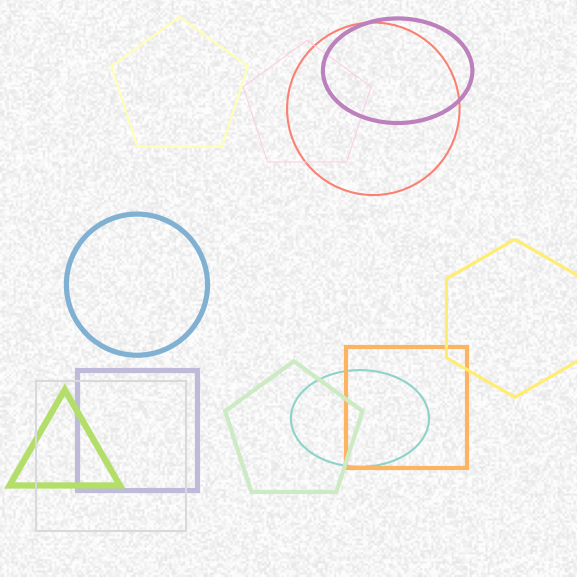[{"shape": "oval", "thickness": 1, "radius": 0.6, "center": [0.623, 0.275]}, {"shape": "pentagon", "thickness": 1, "radius": 0.62, "center": [0.311, 0.846]}, {"shape": "square", "thickness": 2.5, "radius": 0.52, "center": [0.238, 0.254]}, {"shape": "circle", "thickness": 1, "radius": 0.75, "center": [0.646, 0.811]}, {"shape": "circle", "thickness": 2.5, "radius": 0.61, "center": [0.237, 0.506]}, {"shape": "square", "thickness": 2, "radius": 0.52, "center": [0.704, 0.294]}, {"shape": "triangle", "thickness": 3, "radius": 0.55, "center": [0.112, 0.214]}, {"shape": "pentagon", "thickness": 0.5, "radius": 0.58, "center": [0.532, 0.813]}, {"shape": "square", "thickness": 1, "radius": 0.65, "center": [0.192, 0.21]}, {"shape": "oval", "thickness": 2, "radius": 0.65, "center": [0.689, 0.877]}, {"shape": "pentagon", "thickness": 2, "radius": 0.63, "center": [0.509, 0.248]}, {"shape": "hexagon", "thickness": 1.5, "radius": 0.68, "center": [0.892, 0.448]}]